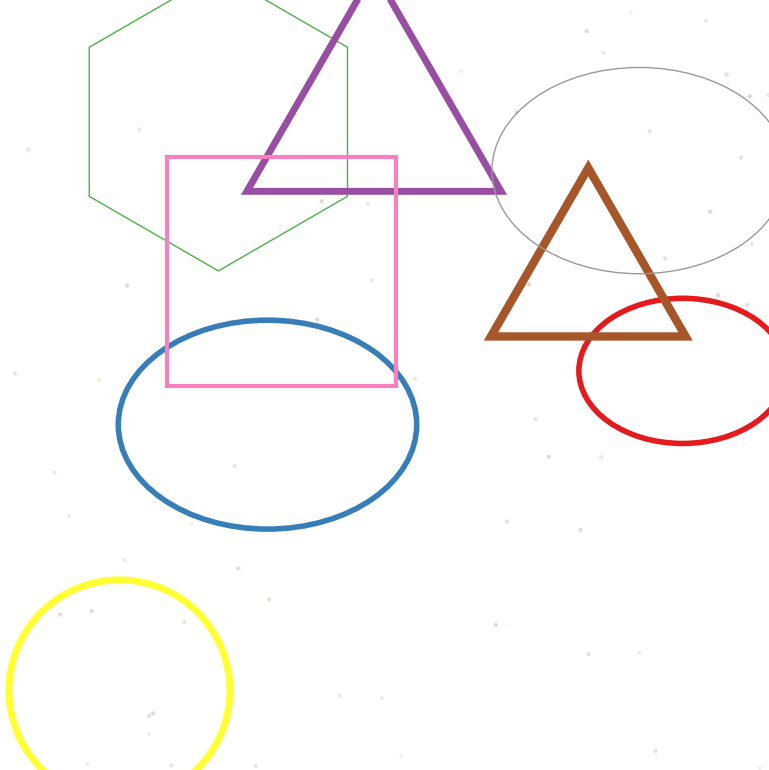[{"shape": "oval", "thickness": 2, "radius": 0.67, "center": [0.886, 0.518]}, {"shape": "oval", "thickness": 2, "radius": 0.97, "center": [0.347, 0.449]}, {"shape": "hexagon", "thickness": 0.5, "radius": 0.97, "center": [0.284, 0.842]}, {"shape": "triangle", "thickness": 2.5, "radius": 0.95, "center": [0.486, 0.847]}, {"shape": "circle", "thickness": 2.5, "radius": 0.72, "center": [0.155, 0.103]}, {"shape": "triangle", "thickness": 3, "radius": 0.73, "center": [0.764, 0.636]}, {"shape": "square", "thickness": 1.5, "radius": 0.74, "center": [0.365, 0.648]}, {"shape": "oval", "thickness": 0.5, "radius": 0.96, "center": [0.83, 0.778]}]